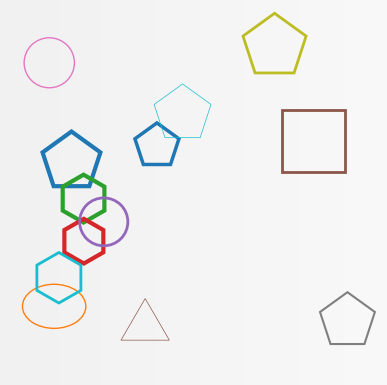[{"shape": "pentagon", "thickness": 3, "radius": 0.39, "center": [0.184, 0.58]}, {"shape": "pentagon", "thickness": 2.5, "radius": 0.3, "center": [0.405, 0.621]}, {"shape": "oval", "thickness": 1, "radius": 0.41, "center": [0.14, 0.204]}, {"shape": "hexagon", "thickness": 3, "radius": 0.31, "center": [0.216, 0.484]}, {"shape": "hexagon", "thickness": 3, "radius": 0.29, "center": [0.216, 0.374]}, {"shape": "circle", "thickness": 2, "radius": 0.31, "center": [0.268, 0.424]}, {"shape": "triangle", "thickness": 0.5, "radius": 0.36, "center": [0.375, 0.153]}, {"shape": "square", "thickness": 2, "radius": 0.4, "center": [0.81, 0.635]}, {"shape": "circle", "thickness": 1, "radius": 0.32, "center": [0.127, 0.837]}, {"shape": "pentagon", "thickness": 1.5, "radius": 0.37, "center": [0.897, 0.167]}, {"shape": "pentagon", "thickness": 2, "radius": 0.43, "center": [0.709, 0.88]}, {"shape": "hexagon", "thickness": 2, "radius": 0.33, "center": [0.152, 0.279]}, {"shape": "pentagon", "thickness": 0.5, "radius": 0.39, "center": [0.471, 0.705]}]